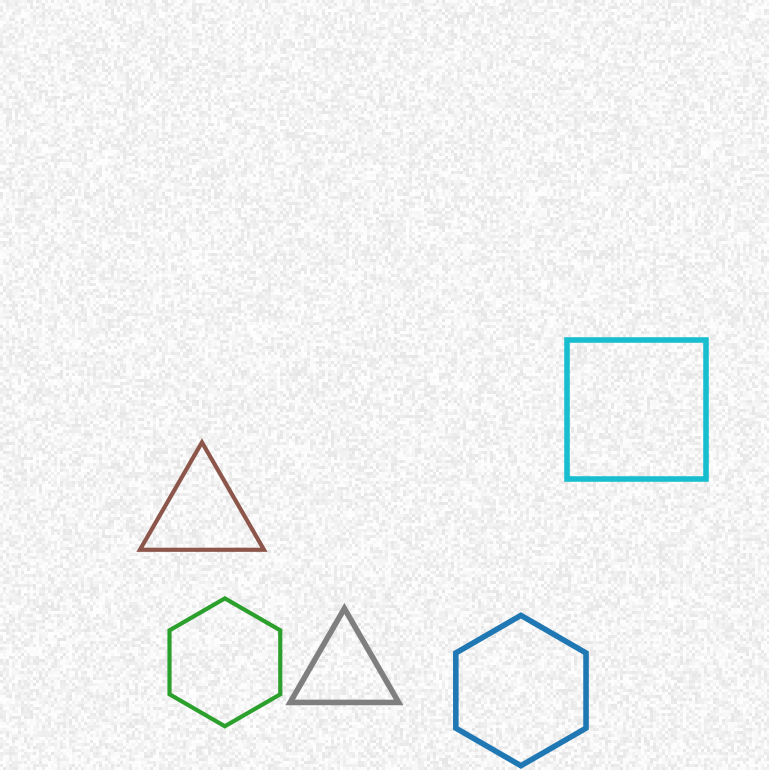[{"shape": "hexagon", "thickness": 2, "radius": 0.49, "center": [0.677, 0.103]}, {"shape": "hexagon", "thickness": 1.5, "radius": 0.42, "center": [0.292, 0.14]}, {"shape": "triangle", "thickness": 1.5, "radius": 0.47, "center": [0.262, 0.333]}, {"shape": "triangle", "thickness": 2, "radius": 0.41, "center": [0.447, 0.128]}, {"shape": "square", "thickness": 2, "radius": 0.45, "center": [0.827, 0.469]}]